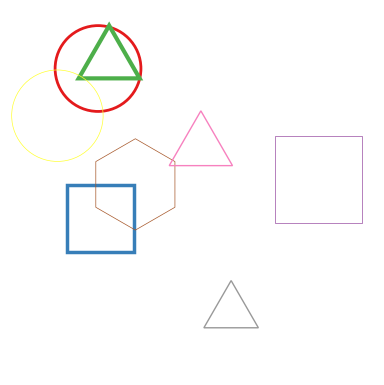[{"shape": "circle", "thickness": 2, "radius": 0.56, "center": [0.255, 0.822]}, {"shape": "square", "thickness": 2.5, "radius": 0.44, "center": [0.261, 0.431]}, {"shape": "triangle", "thickness": 3, "radius": 0.46, "center": [0.284, 0.842]}, {"shape": "square", "thickness": 0.5, "radius": 0.56, "center": [0.828, 0.533]}, {"shape": "circle", "thickness": 0.5, "radius": 0.59, "center": [0.149, 0.699]}, {"shape": "hexagon", "thickness": 0.5, "radius": 0.59, "center": [0.352, 0.521]}, {"shape": "triangle", "thickness": 1, "radius": 0.47, "center": [0.522, 0.617]}, {"shape": "triangle", "thickness": 1, "radius": 0.41, "center": [0.6, 0.189]}]